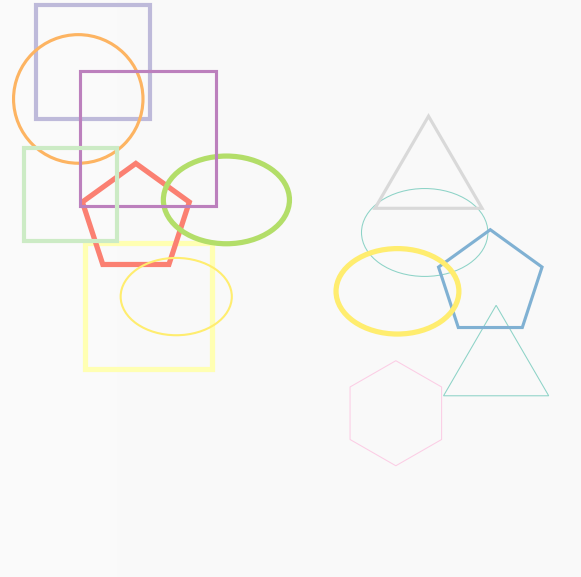[{"shape": "triangle", "thickness": 0.5, "radius": 0.52, "center": [0.854, 0.366]}, {"shape": "oval", "thickness": 0.5, "radius": 0.54, "center": [0.731, 0.597]}, {"shape": "square", "thickness": 2.5, "radius": 0.55, "center": [0.256, 0.469]}, {"shape": "square", "thickness": 2, "radius": 0.49, "center": [0.16, 0.891]}, {"shape": "pentagon", "thickness": 2.5, "radius": 0.48, "center": [0.234, 0.619]}, {"shape": "pentagon", "thickness": 1.5, "radius": 0.47, "center": [0.844, 0.508]}, {"shape": "circle", "thickness": 1.5, "radius": 0.56, "center": [0.135, 0.828]}, {"shape": "oval", "thickness": 2.5, "radius": 0.54, "center": [0.39, 0.653]}, {"shape": "hexagon", "thickness": 0.5, "radius": 0.45, "center": [0.681, 0.284]}, {"shape": "triangle", "thickness": 1.5, "radius": 0.53, "center": [0.737, 0.692]}, {"shape": "square", "thickness": 1.5, "radius": 0.58, "center": [0.255, 0.759]}, {"shape": "square", "thickness": 2, "radius": 0.4, "center": [0.121, 0.663]}, {"shape": "oval", "thickness": 2.5, "radius": 0.53, "center": [0.684, 0.495]}, {"shape": "oval", "thickness": 1, "radius": 0.48, "center": [0.303, 0.486]}]